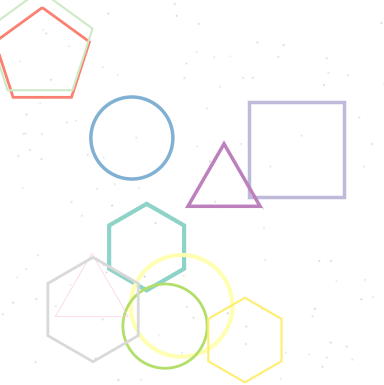[{"shape": "hexagon", "thickness": 3, "radius": 0.56, "center": [0.381, 0.358]}, {"shape": "circle", "thickness": 3, "radius": 0.66, "center": [0.472, 0.206]}, {"shape": "square", "thickness": 2.5, "radius": 0.62, "center": [0.771, 0.612]}, {"shape": "pentagon", "thickness": 2, "radius": 0.64, "center": [0.11, 0.851]}, {"shape": "circle", "thickness": 2.5, "radius": 0.53, "center": [0.343, 0.642]}, {"shape": "circle", "thickness": 2, "radius": 0.55, "center": [0.429, 0.153]}, {"shape": "triangle", "thickness": 0.5, "radius": 0.55, "center": [0.238, 0.232]}, {"shape": "hexagon", "thickness": 2, "radius": 0.68, "center": [0.242, 0.196]}, {"shape": "triangle", "thickness": 2.5, "radius": 0.54, "center": [0.582, 0.518]}, {"shape": "pentagon", "thickness": 1.5, "radius": 0.72, "center": [0.104, 0.881]}, {"shape": "hexagon", "thickness": 1.5, "radius": 0.55, "center": [0.636, 0.117]}]